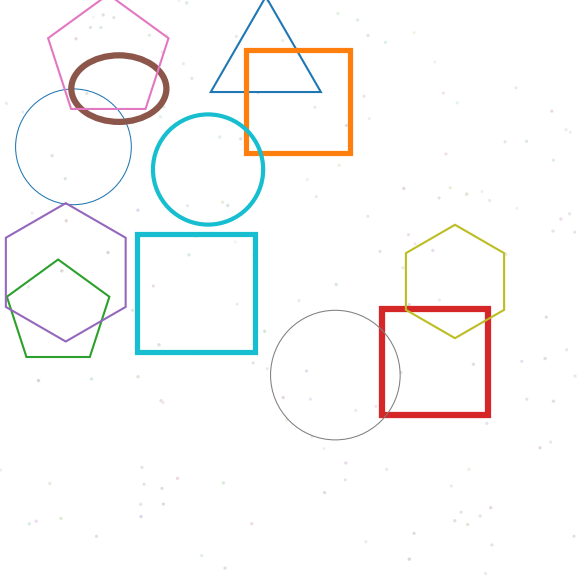[{"shape": "triangle", "thickness": 1, "radius": 0.55, "center": [0.46, 0.895]}, {"shape": "circle", "thickness": 0.5, "radius": 0.5, "center": [0.127, 0.745]}, {"shape": "square", "thickness": 2.5, "radius": 0.45, "center": [0.516, 0.823]}, {"shape": "pentagon", "thickness": 1, "radius": 0.47, "center": [0.101, 0.456]}, {"shape": "square", "thickness": 3, "radius": 0.46, "center": [0.753, 0.372]}, {"shape": "hexagon", "thickness": 1, "radius": 0.6, "center": [0.114, 0.528]}, {"shape": "oval", "thickness": 3, "radius": 0.41, "center": [0.206, 0.846]}, {"shape": "pentagon", "thickness": 1, "radius": 0.55, "center": [0.188, 0.899]}, {"shape": "circle", "thickness": 0.5, "radius": 0.56, "center": [0.581, 0.35]}, {"shape": "hexagon", "thickness": 1, "radius": 0.49, "center": [0.788, 0.512]}, {"shape": "circle", "thickness": 2, "radius": 0.48, "center": [0.36, 0.706]}, {"shape": "square", "thickness": 2.5, "radius": 0.51, "center": [0.34, 0.491]}]